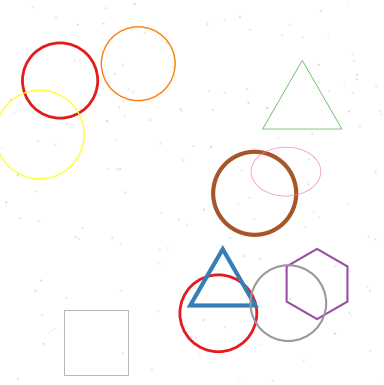[{"shape": "circle", "thickness": 2, "radius": 0.49, "center": [0.156, 0.791]}, {"shape": "circle", "thickness": 2, "radius": 0.5, "center": [0.567, 0.186]}, {"shape": "triangle", "thickness": 3, "radius": 0.49, "center": [0.579, 0.255]}, {"shape": "triangle", "thickness": 0.5, "radius": 0.59, "center": [0.785, 0.724]}, {"shape": "hexagon", "thickness": 1.5, "radius": 0.46, "center": [0.823, 0.262]}, {"shape": "circle", "thickness": 1, "radius": 0.48, "center": [0.359, 0.835]}, {"shape": "circle", "thickness": 1, "radius": 0.58, "center": [0.103, 0.65]}, {"shape": "circle", "thickness": 3, "radius": 0.54, "center": [0.662, 0.498]}, {"shape": "oval", "thickness": 0.5, "radius": 0.45, "center": [0.743, 0.554]}, {"shape": "square", "thickness": 0.5, "radius": 0.42, "center": [0.249, 0.111]}, {"shape": "circle", "thickness": 1.5, "radius": 0.49, "center": [0.749, 0.213]}]